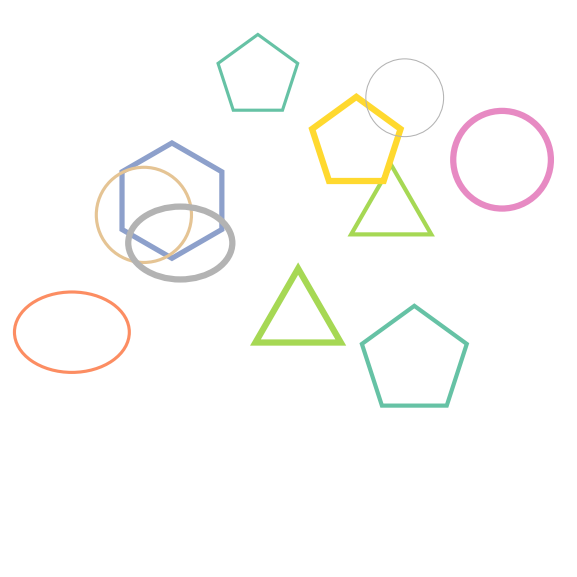[{"shape": "pentagon", "thickness": 2, "radius": 0.48, "center": [0.717, 0.374]}, {"shape": "pentagon", "thickness": 1.5, "radius": 0.36, "center": [0.447, 0.867]}, {"shape": "oval", "thickness": 1.5, "radius": 0.5, "center": [0.124, 0.424]}, {"shape": "hexagon", "thickness": 2.5, "radius": 0.5, "center": [0.298, 0.652]}, {"shape": "circle", "thickness": 3, "radius": 0.42, "center": [0.869, 0.723]}, {"shape": "triangle", "thickness": 3, "radius": 0.43, "center": [0.516, 0.449]}, {"shape": "triangle", "thickness": 2, "radius": 0.4, "center": [0.677, 0.633]}, {"shape": "pentagon", "thickness": 3, "radius": 0.4, "center": [0.617, 0.751]}, {"shape": "circle", "thickness": 1.5, "radius": 0.41, "center": [0.249, 0.627]}, {"shape": "circle", "thickness": 0.5, "radius": 0.34, "center": [0.701, 0.83]}, {"shape": "oval", "thickness": 3, "radius": 0.45, "center": [0.312, 0.578]}]